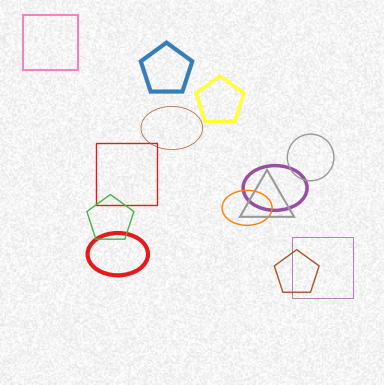[{"shape": "square", "thickness": 1, "radius": 0.4, "center": [0.328, 0.547]}, {"shape": "oval", "thickness": 3, "radius": 0.39, "center": [0.306, 0.34]}, {"shape": "pentagon", "thickness": 3, "radius": 0.35, "center": [0.433, 0.819]}, {"shape": "pentagon", "thickness": 1, "radius": 0.32, "center": [0.287, 0.431]}, {"shape": "square", "thickness": 0.5, "radius": 0.4, "center": [0.838, 0.305]}, {"shape": "oval", "thickness": 2.5, "radius": 0.42, "center": [0.715, 0.512]}, {"shape": "oval", "thickness": 1, "radius": 0.32, "center": [0.642, 0.46]}, {"shape": "pentagon", "thickness": 2.5, "radius": 0.33, "center": [0.572, 0.737]}, {"shape": "pentagon", "thickness": 1, "radius": 0.31, "center": [0.771, 0.29]}, {"shape": "oval", "thickness": 0.5, "radius": 0.4, "center": [0.446, 0.668]}, {"shape": "square", "thickness": 1.5, "radius": 0.36, "center": [0.131, 0.89]}, {"shape": "triangle", "thickness": 1.5, "radius": 0.41, "center": [0.694, 0.477]}, {"shape": "circle", "thickness": 1, "radius": 0.3, "center": [0.807, 0.591]}]